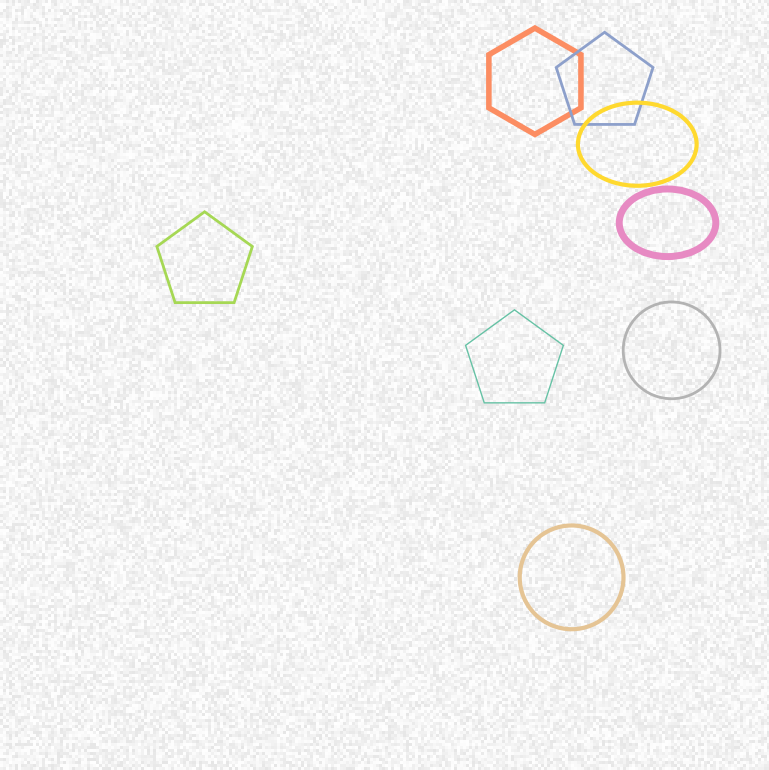[{"shape": "pentagon", "thickness": 0.5, "radius": 0.33, "center": [0.668, 0.531]}, {"shape": "hexagon", "thickness": 2, "radius": 0.35, "center": [0.695, 0.894]}, {"shape": "pentagon", "thickness": 1, "radius": 0.33, "center": [0.785, 0.892]}, {"shape": "oval", "thickness": 2.5, "radius": 0.31, "center": [0.867, 0.711]}, {"shape": "pentagon", "thickness": 1, "radius": 0.33, "center": [0.266, 0.66]}, {"shape": "oval", "thickness": 1.5, "radius": 0.39, "center": [0.828, 0.813]}, {"shape": "circle", "thickness": 1.5, "radius": 0.34, "center": [0.742, 0.25]}, {"shape": "circle", "thickness": 1, "radius": 0.31, "center": [0.872, 0.545]}]